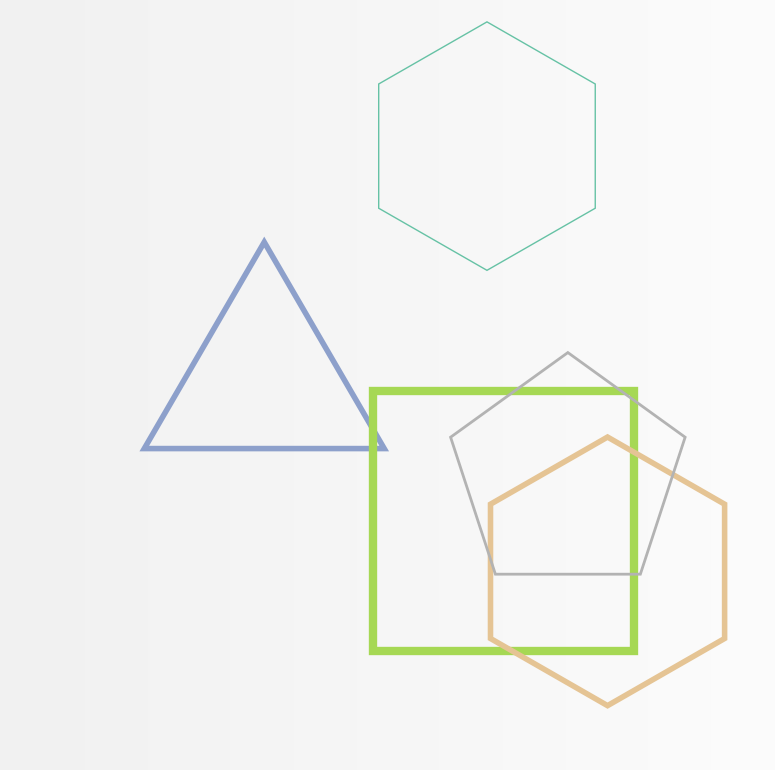[{"shape": "hexagon", "thickness": 0.5, "radius": 0.81, "center": [0.628, 0.81]}, {"shape": "triangle", "thickness": 2, "radius": 0.89, "center": [0.341, 0.507]}, {"shape": "square", "thickness": 3, "radius": 0.84, "center": [0.65, 0.323]}, {"shape": "hexagon", "thickness": 2, "radius": 0.87, "center": [0.784, 0.258]}, {"shape": "pentagon", "thickness": 1, "radius": 0.8, "center": [0.733, 0.383]}]